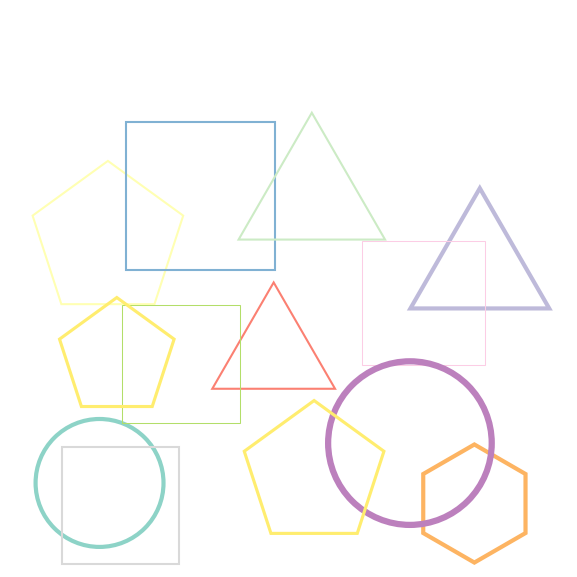[{"shape": "circle", "thickness": 2, "radius": 0.55, "center": [0.172, 0.163]}, {"shape": "pentagon", "thickness": 1, "radius": 0.69, "center": [0.187, 0.583]}, {"shape": "triangle", "thickness": 2, "radius": 0.69, "center": [0.831, 0.534]}, {"shape": "triangle", "thickness": 1, "radius": 0.61, "center": [0.474, 0.387]}, {"shape": "square", "thickness": 1, "radius": 0.64, "center": [0.347, 0.66]}, {"shape": "hexagon", "thickness": 2, "radius": 0.51, "center": [0.821, 0.127]}, {"shape": "square", "thickness": 0.5, "radius": 0.51, "center": [0.314, 0.369]}, {"shape": "square", "thickness": 0.5, "radius": 0.53, "center": [0.733, 0.474]}, {"shape": "square", "thickness": 1, "radius": 0.51, "center": [0.208, 0.124]}, {"shape": "circle", "thickness": 3, "radius": 0.71, "center": [0.71, 0.232]}, {"shape": "triangle", "thickness": 1, "radius": 0.73, "center": [0.54, 0.658]}, {"shape": "pentagon", "thickness": 1.5, "radius": 0.52, "center": [0.202, 0.38]}, {"shape": "pentagon", "thickness": 1.5, "radius": 0.64, "center": [0.544, 0.178]}]